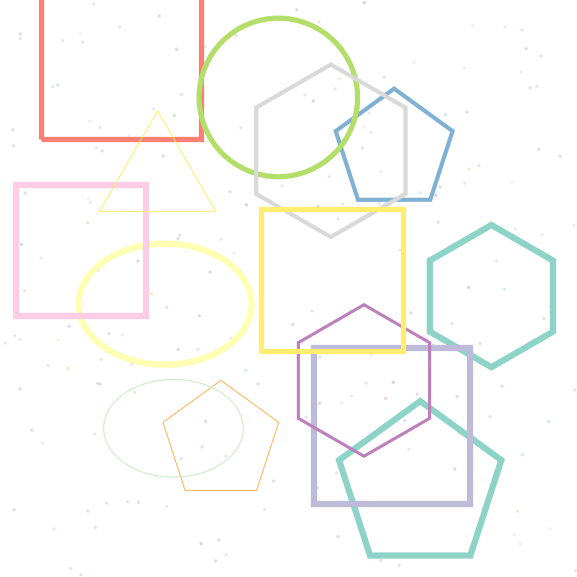[{"shape": "pentagon", "thickness": 3, "radius": 0.74, "center": [0.728, 0.157]}, {"shape": "hexagon", "thickness": 3, "radius": 0.62, "center": [0.851, 0.486]}, {"shape": "oval", "thickness": 3, "radius": 0.75, "center": [0.286, 0.472]}, {"shape": "square", "thickness": 3, "radius": 0.68, "center": [0.678, 0.262]}, {"shape": "square", "thickness": 2.5, "radius": 0.69, "center": [0.209, 0.897]}, {"shape": "pentagon", "thickness": 2, "radius": 0.53, "center": [0.682, 0.739]}, {"shape": "pentagon", "thickness": 0.5, "radius": 0.53, "center": [0.382, 0.235]}, {"shape": "circle", "thickness": 2.5, "radius": 0.69, "center": [0.482, 0.83]}, {"shape": "square", "thickness": 3, "radius": 0.57, "center": [0.14, 0.566]}, {"shape": "hexagon", "thickness": 2, "radius": 0.75, "center": [0.573, 0.738]}, {"shape": "hexagon", "thickness": 1.5, "radius": 0.66, "center": [0.63, 0.34]}, {"shape": "oval", "thickness": 0.5, "radius": 0.6, "center": [0.3, 0.258]}, {"shape": "triangle", "thickness": 0.5, "radius": 0.58, "center": [0.273, 0.691]}, {"shape": "square", "thickness": 2.5, "radius": 0.61, "center": [0.575, 0.514]}]